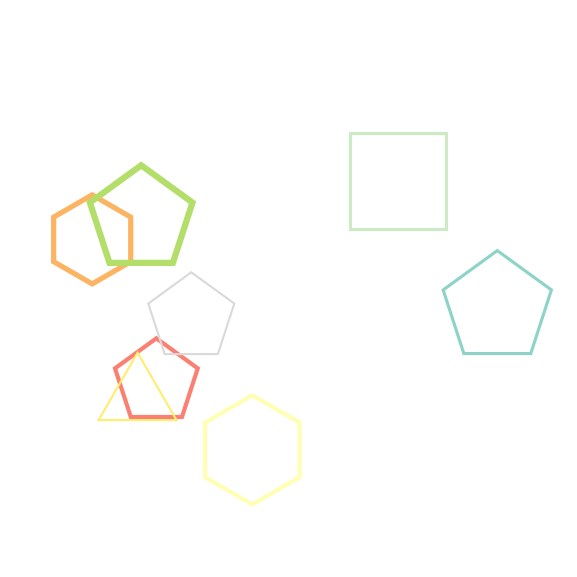[{"shape": "pentagon", "thickness": 1.5, "radius": 0.49, "center": [0.861, 0.467]}, {"shape": "hexagon", "thickness": 2, "radius": 0.47, "center": [0.437, 0.22]}, {"shape": "pentagon", "thickness": 2, "radius": 0.38, "center": [0.271, 0.338]}, {"shape": "hexagon", "thickness": 2.5, "radius": 0.39, "center": [0.16, 0.585]}, {"shape": "pentagon", "thickness": 3, "radius": 0.47, "center": [0.244, 0.62]}, {"shape": "pentagon", "thickness": 1, "radius": 0.39, "center": [0.331, 0.449]}, {"shape": "square", "thickness": 1.5, "radius": 0.41, "center": [0.689, 0.685]}, {"shape": "triangle", "thickness": 1, "radius": 0.39, "center": [0.238, 0.311]}]